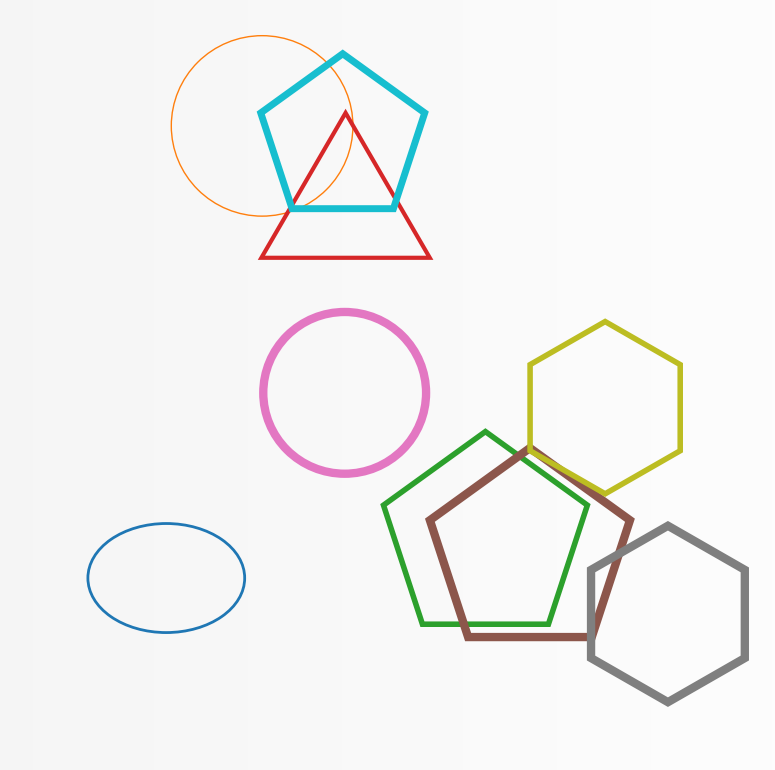[{"shape": "oval", "thickness": 1, "radius": 0.51, "center": [0.215, 0.249]}, {"shape": "circle", "thickness": 0.5, "radius": 0.59, "center": [0.338, 0.836]}, {"shape": "pentagon", "thickness": 2, "radius": 0.69, "center": [0.626, 0.301]}, {"shape": "triangle", "thickness": 1.5, "radius": 0.63, "center": [0.446, 0.728]}, {"shape": "pentagon", "thickness": 3, "radius": 0.68, "center": [0.684, 0.282]}, {"shape": "circle", "thickness": 3, "radius": 0.53, "center": [0.445, 0.49]}, {"shape": "hexagon", "thickness": 3, "radius": 0.57, "center": [0.862, 0.203]}, {"shape": "hexagon", "thickness": 2, "radius": 0.56, "center": [0.781, 0.471]}, {"shape": "pentagon", "thickness": 2.5, "radius": 0.56, "center": [0.442, 0.819]}]